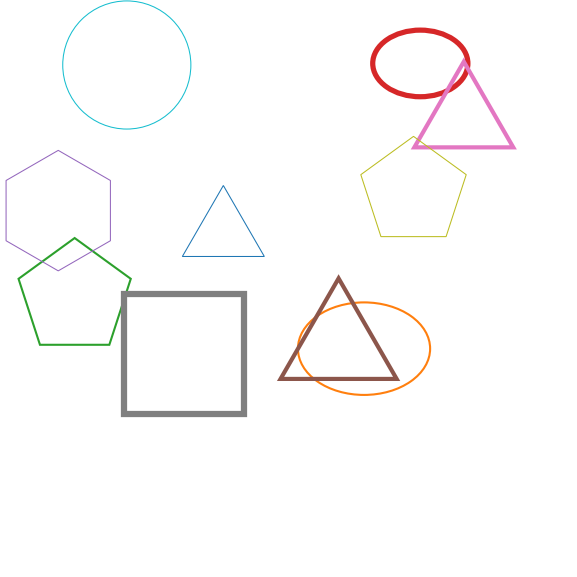[{"shape": "triangle", "thickness": 0.5, "radius": 0.41, "center": [0.387, 0.596]}, {"shape": "oval", "thickness": 1, "radius": 0.57, "center": [0.63, 0.395]}, {"shape": "pentagon", "thickness": 1, "radius": 0.51, "center": [0.129, 0.485]}, {"shape": "oval", "thickness": 2.5, "radius": 0.41, "center": [0.728, 0.889]}, {"shape": "hexagon", "thickness": 0.5, "radius": 0.52, "center": [0.101, 0.634]}, {"shape": "triangle", "thickness": 2, "radius": 0.58, "center": [0.586, 0.401]}, {"shape": "triangle", "thickness": 2, "radius": 0.49, "center": [0.803, 0.793]}, {"shape": "square", "thickness": 3, "radius": 0.52, "center": [0.318, 0.386]}, {"shape": "pentagon", "thickness": 0.5, "radius": 0.48, "center": [0.716, 0.667]}, {"shape": "circle", "thickness": 0.5, "radius": 0.55, "center": [0.22, 0.887]}]